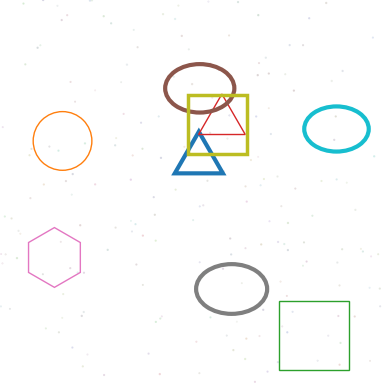[{"shape": "triangle", "thickness": 3, "radius": 0.36, "center": [0.516, 0.586]}, {"shape": "circle", "thickness": 1, "radius": 0.38, "center": [0.162, 0.634]}, {"shape": "square", "thickness": 1, "radius": 0.45, "center": [0.815, 0.129]}, {"shape": "triangle", "thickness": 1, "radius": 0.35, "center": [0.576, 0.686]}, {"shape": "oval", "thickness": 3, "radius": 0.45, "center": [0.519, 0.771]}, {"shape": "hexagon", "thickness": 1, "radius": 0.39, "center": [0.141, 0.331]}, {"shape": "oval", "thickness": 3, "radius": 0.46, "center": [0.602, 0.249]}, {"shape": "square", "thickness": 2.5, "radius": 0.38, "center": [0.565, 0.677]}, {"shape": "oval", "thickness": 3, "radius": 0.42, "center": [0.874, 0.665]}]